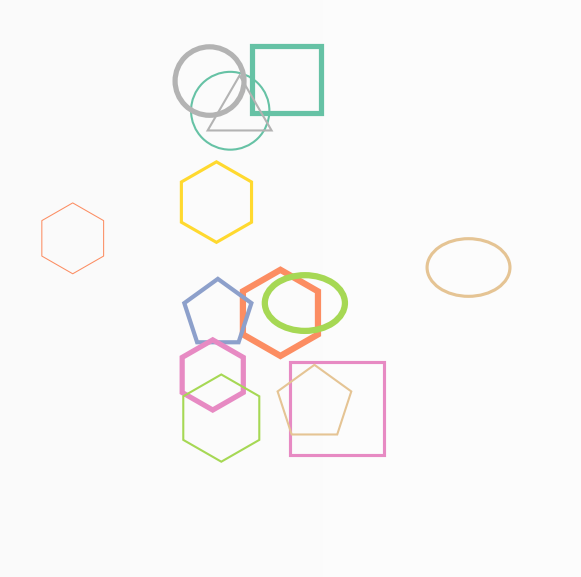[{"shape": "square", "thickness": 2.5, "radius": 0.29, "center": [0.493, 0.861]}, {"shape": "circle", "thickness": 1, "radius": 0.34, "center": [0.396, 0.807]}, {"shape": "hexagon", "thickness": 0.5, "radius": 0.31, "center": [0.125, 0.586]}, {"shape": "hexagon", "thickness": 3, "radius": 0.37, "center": [0.482, 0.457]}, {"shape": "pentagon", "thickness": 2, "radius": 0.3, "center": [0.375, 0.456]}, {"shape": "hexagon", "thickness": 2.5, "radius": 0.3, "center": [0.366, 0.35]}, {"shape": "square", "thickness": 1.5, "radius": 0.4, "center": [0.58, 0.292]}, {"shape": "oval", "thickness": 3, "radius": 0.34, "center": [0.525, 0.474]}, {"shape": "hexagon", "thickness": 1, "radius": 0.38, "center": [0.381, 0.275]}, {"shape": "hexagon", "thickness": 1.5, "radius": 0.35, "center": [0.372, 0.649]}, {"shape": "oval", "thickness": 1.5, "radius": 0.36, "center": [0.806, 0.536]}, {"shape": "pentagon", "thickness": 1, "radius": 0.33, "center": [0.541, 0.301]}, {"shape": "triangle", "thickness": 1, "radius": 0.32, "center": [0.412, 0.805]}, {"shape": "circle", "thickness": 2.5, "radius": 0.3, "center": [0.361, 0.859]}]